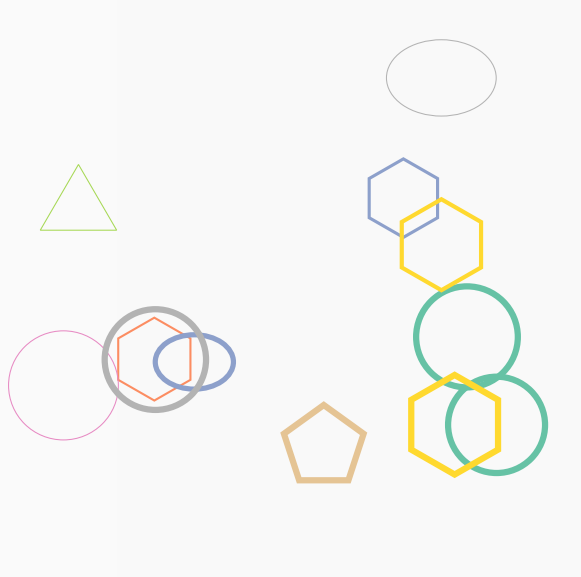[{"shape": "circle", "thickness": 3, "radius": 0.42, "center": [0.854, 0.263]}, {"shape": "circle", "thickness": 3, "radius": 0.44, "center": [0.803, 0.416]}, {"shape": "hexagon", "thickness": 1, "radius": 0.36, "center": [0.266, 0.377]}, {"shape": "oval", "thickness": 2.5, "radius": 0.34, "center": [0.334, 0.372]}, {"shape": "hexagon", "thickness": 1.5, "radius": 0.34, "center": [0.694, 0.656]}, {"shape": "circle", "thickness": 0.5, "radius": 0.47, "center": [0.109, 0.332]}, {"shape": "triangle", "thickness": 0.5, "radius": 0.38, "center": [0.135, 0.638]}, {"shape": "hexagon", "thickness": 2, "radius": 0.39, "center": [0.759, 0.575]}, {"shape": "hexagon", "thickness": 3, "radius": 0.43, "center": [0.782, 0.264]}, {"shape": "pentagon", "thickness": 3, "radius": 0.36, "center": [0.557, 0.226]}, {"shape": "circle", "thickness": 3, "radius": 0.44, "center": [0.267, 0.376]}, {"shape": "oval", "thickness": 0.5, "radius": 0.47, "center": [0.759, 0.864]}]